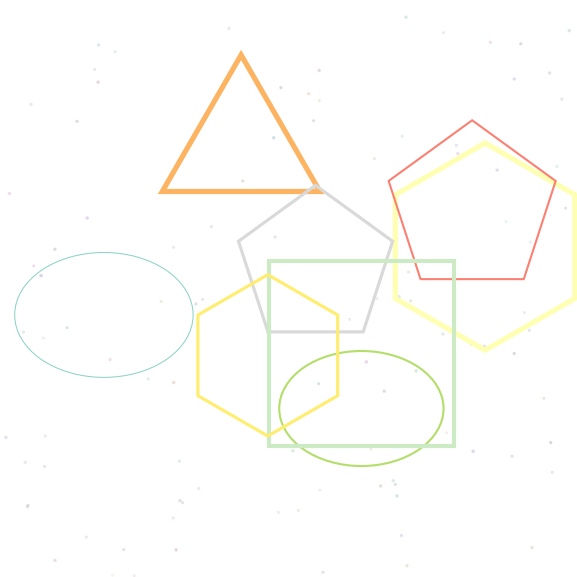[{"shape": "oval", "thickness": 0.5, "radius": 0.77, "center": [0.18, 0.454]}, {"shape": "hexagon", "thickness": 2.5, "radius": 0.9, "center": [0.84, 0.572]}, {"shape": "pentagon", "thickness": 1, "radius": 0.76, "center": [0.818, 0.639]}, {"shape": "triangle", "thickness": 2.5, "radius": 0.79, "center": [0.417, 0.746]}, {"shape": "oval", "thickness": 1, "radius": 0.71, "center": [0.626, 0.292]}, {"shape": "pentagon", "thickness": 1.5, "radius": 0.7, "center": [0.546, 0.538]}, {"shape": "square", "thickness": 2, "radius": 0.8, "center": [0.626, 0.387]}, {"shape": "hexagon", "thickness": 1.5, "radius": 0.7, "center": [0.464, 0.384]}]